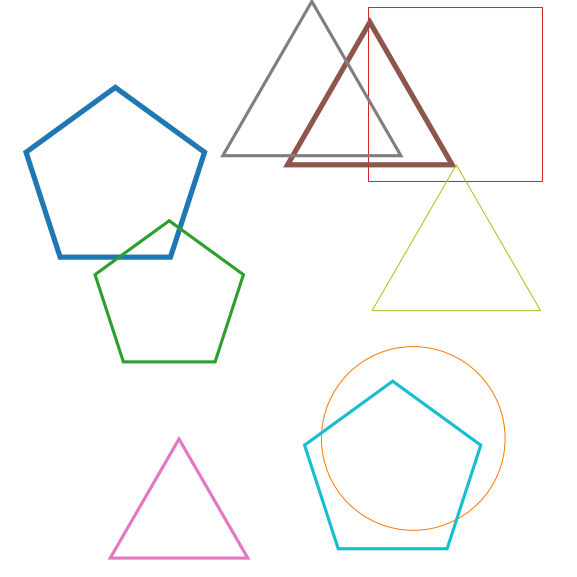[{"shape": "pentagon", "thickness": 2.5, "radius": 0.81, "center": [0.2, 0.685]}, {"shape": "circle", "thickness": 0.5, "radius": 0.8, "center": [0.716, 0.24]}, {"shape": "pentagon", "thickness": 1.5, "radius": 0.68, "center": [0.293, 0.482]}, {"shape": "square", "thickness": 0.5, "radius": 0.75, "center": [0.788, 0.836]}, {"shape": "triangle", "thickness": 2.5, "radius": 0.82, "center": [0.641, 0.796]}, {"shape": "triangle", "thickness": 1.5, "radius": 0.69, "center": [0.31, 0.102]}, {"shape": "triangle", "thickness": 1.5, "radius": 0.89, "center": [0.54, 0.819]}, {"shape": "triangle", "thickness": 0.5, "radius": 0.84, "center": [0.79, 0.545]}, {"shape": "pentagon", "thickness": 1.5, "radius": 0.8, "center": [0.68, 0.179]}]